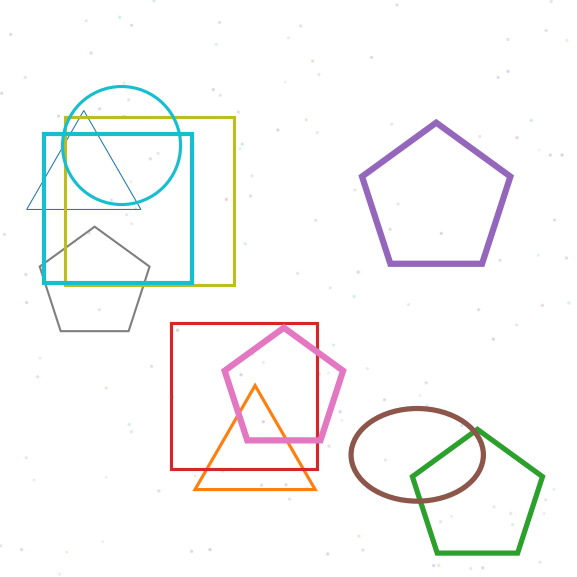[{"shape": "triangle", "thickness": 0.5, "radius": 0.57, "center": [0.145, 0.694]}, {"shape": "triangle", "thickness": 1.5, "radius": 0.6, "center": [0.442, 0.211]}, {"shape": "pentagon", "thickness": 2.5, "radius": 0.59, "center": [0.827, 0.137]}, {"shape": "square", "thickness": 1.5, "radius": 0.63, "center": [0.423, 0.313]}, {"shape": "pentagon", "thickness": 3, "radius": 0.68, "center": [0.755, 0.652]}, {"shape": "oval", "thickness": 2.5, "radius": 0.57, "center": [0.722, 0.212]}, {"shape": "pentagon", "thickness": 3, "radius": 0.54, "center": [0.492, 0.324]}, {"shape": "pentagon", "thickness": 1, "radius": 0.5, "center": [0.164, 0.507]}, {"shape": "square", "thickness": 1.5, "radius": 0.73, "center": [0.259, 0.651]}, {"shape": "square", "thickness": 2, "radius": 0.64, "center": [0.204, 0.638]}, {"shape": "circle", "thickness": 1.5, "radius": 0.51, "center": [0.21, 0.747]}]